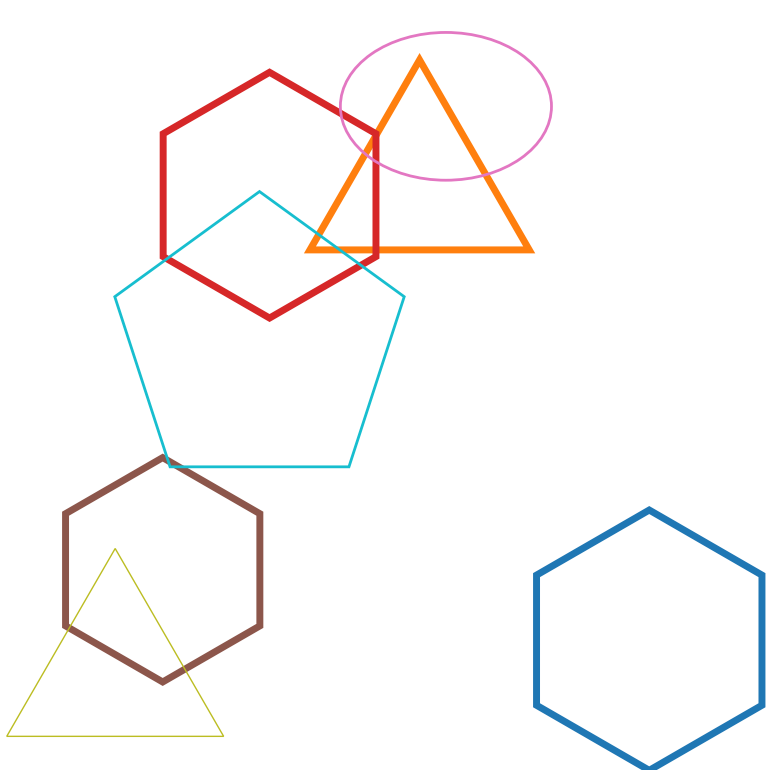[{"shape": "hexagon", "thickness": 2.5, "radius": 0.85, "center": [0.843, 0.169]}, {"shape": "triangle", "thickness": 2.5, "radius": 0.82, "center": [0.545, 0.758]}, {"shape": "hexagon", "thickness": 2.5, "radius": 0.8, "center": [0.35, 0.747]}, {"shape": "hexagon", "thickness": 2.5, "radius": 0.73, "center": [0.211, 0.26]}, {"shape": "oval", "thickness": 1, "radius": 0.69, "center": [0.579, 0.862]}, {"shape": "triangle", "thickness": 0.5, "radius": 0.81, "center": [0.15, 0.125]}, {"shape": "pentagon", "thickness": 1, "radius": 0.99, "center": [0.337, 0.554]}]